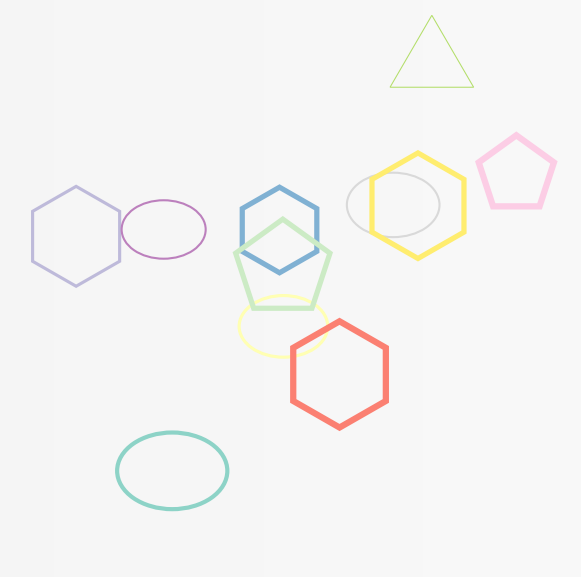[{"shape": "oval", "thickness": 2, "radius": 0.47, "center": [0.296, 0.184]}, {"shape": "oval", "thickness": 1.5, "radius": 0.38, "center": [0.488, 0.434]}, {"shape": "hexagon", "thickness": 1.5, "radius": 0.43, "center": [0.131, 0.59]}, {"shape": "hexagon", "thickness": 3, "radius": 0.46, "center": [0.584, 0.351]}, {"shape": "hexagon", "thickness": 2.5, "radius": 0.37, "center": [0.481, 0.601]}, {"shape": "triangle", "thickness": 0.5, "radius": 0.42, "center": [0.743, 0.89]}, {"shape": "pentagon", "thickness": 3, "radius": 0.34, "center": [0.888, 0.697]}, {"shape": "oval", "thickness": 1, "radius": 0.4, "center": [0.676, 0.644]}, {"shape": "oval", "thickness": 1, "radius": 0.36, "center": [0.282, 0.602]}, {"shape": "pentagon", "thickness": 2.5, "radius": 0.43, "center": [0.487, 0.534]}, {"shape": "hexagon", "thickness": 2.5, "radius": 0.46, "center": [0.719, 0.643]}]